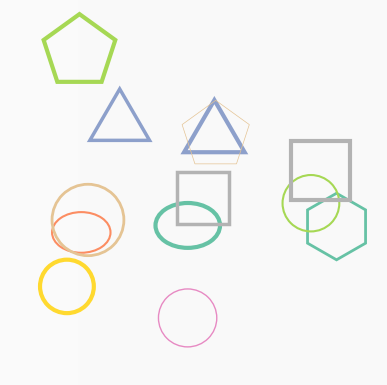[{"shape": "hexagon", "thickness": 2, "radius": 0.43, "center": [0.869, 0.412]}, {"shape": "oval", "thickness": 3, "radius": 0.42, "center": [0.485, 0.414]}, {"shape": "oval", "thickness": 1.5, "radius": 0.38, "center": [0.21, 0.396]}, {"shape": "triangle", "thickness": 2.5, "radius": 0.44, "center": [0.309, 0.68]}, {"shape": "triangle", "thickness": 3, "radius": 0.45, "center": [0.553, 0.65]}, {"shape": "circle", "thickness": 1, "radius": 0.38, "center": [0.484, 0.174]}, {"shape": "pentagon", "thickness": 3, "radius": 0.49, "center": [0.205, 0.866]}, {"shape": "circle", "thickness": 1.5, "radius": 0.37, "center": [0.802, 0.472]}, {"shape": "circle", "thickness": 3, "radius": 0.35, "center": [0.173, 0.256]}, {"shape": "circle", "thickness": 2, "radius": 0.46, "center": [0.227, 0.429]}, {"shape": "pentagon", "thickness": 0.5, "radius": 0.46, "center": [0.557, 0.648]}, {"shape": "square", "thickness": 2.5, "radius": 0.33, "center": [0.525, 0.485]}, {"shape": "square", "thickness": 3, "radius": 0.38, "center": [0.827, 0.557]}]